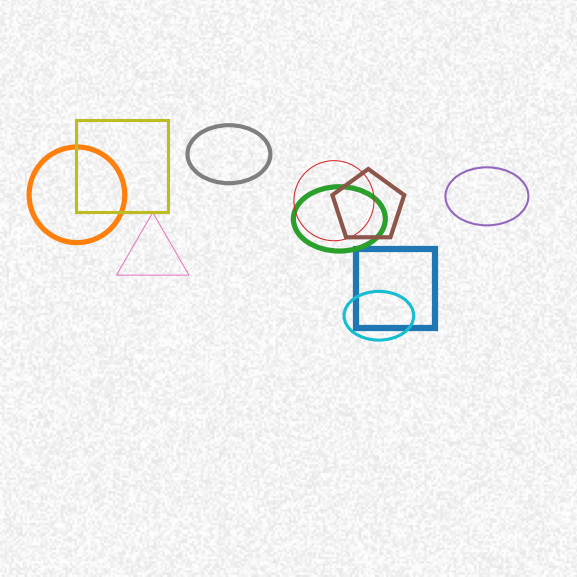[{"shape": "square", "thickness": 3, "radius": 0.34, "center": [0.685, 0.499]}, {"shape": "circle", "thickness": 2.5, "radius": 0.41, "center": [0.133, 0.662]}, {"shape": "oval", "thickness": 2.5, "radius": 0.4, "center": [0.588, 0.62]}, {"shape": "circle", "thickness": 0.5, "radius": 0.35, "center": [0.578, 0.652]}, {"shape": "oval", "thickness": 1, "radius": 0.36, "center": [0.843, 0.659]}, {"shape": "pentagon", "thickness": 2, "radius": 0.33, "center": [0.638, 0.641]}, {"shape": "triangle", "thickness": 0.5, "radius": 0.36, "center": [0.264, 0.559]}, {"shape": "oval", "thickness": 2, "radius": 0.36, "center": [0.396, 0.732]}, {"shape": "square", "thickness": 1.5, "radius": 0.4, "center": [0.211, 0.711]}, {"shape": "oval", "thickness": 1.5, "radius": 0.3, "center": [0.656, 0.452]}]